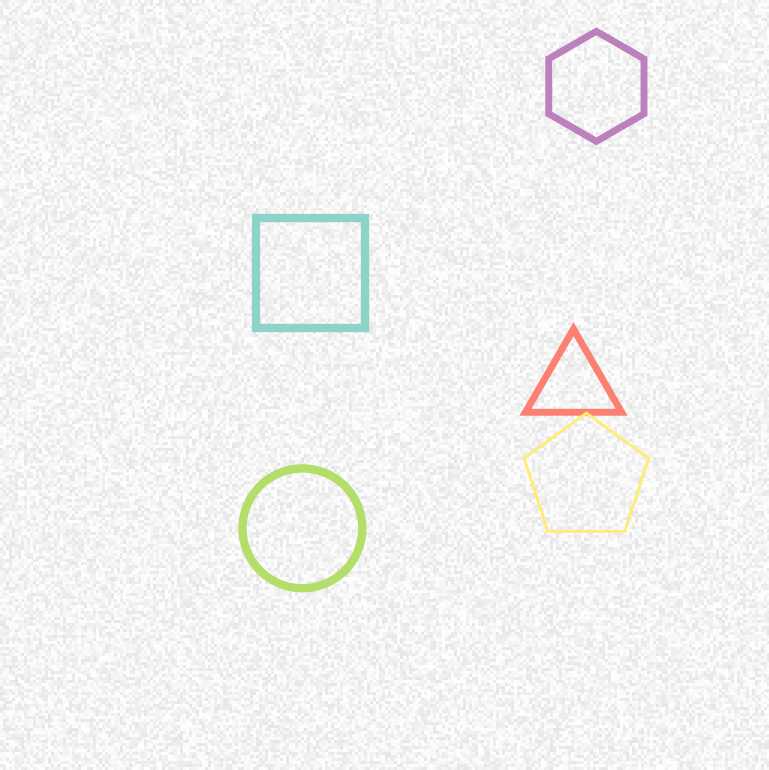[{"shape": "square", "thickness": 3, "radius": 0.36, "center": [0.403, 0.646]}, {"shape": "triangle", "thickness": 2.5, "radius": 0.36, "center": [0.745, 0.501]}, {"shape": "circle", "thickness": 3, "radius": 0.39, "center": [0.393, 0.314]}, {"shape": "hexagon", "thickness": 2.5, "radius": 0.36, "center": [0.774, 0.888]}, {"shape": "pentagon", "thickness": 1, "radius": 0.42, "center": [0.762, 0.379]}]